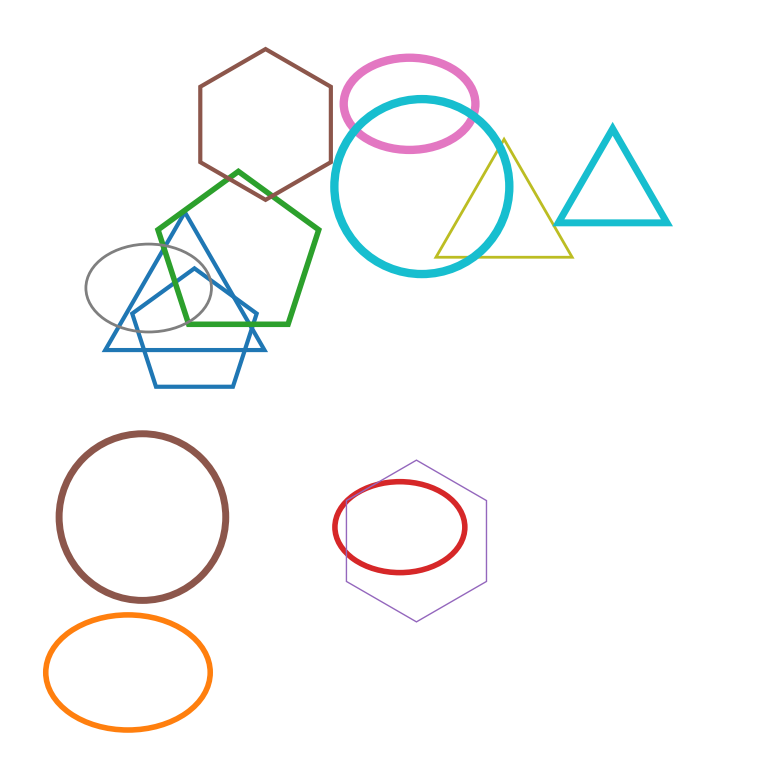[{"shape": "triangle", "thickness": 1.5, "radius": 0.6, "center": [0.24, 0.605]}, {"shape": "pentagon", "thickness": 1.5, "radius": 0.42, "center": [0.253, 0.566]}, {"shape": "oval", "thickness": 2, "radius": 0.53, "center": [0.166, 0.127]}, {"shape": "pentagon", "thickness": 2, "radius": 0.55, "center": [0.31, 0.668]}, {"shape": "oval", "thickness": 2, "radius": 0.42, "center": [0.519, 0.315]}, {"shape": "hexagon", "thickness": 0.5, "radius": 0.53, "center": [0.541, 0.297]}, {"shape": "hexagon", "thickness": 1.5, "radius": 0.49, "center": [0.345, 0.838]}, {"shape": "circle", "thickness": 2.5, "radius": 0.54, "center": [0.185, 0.328]}, {"shape": "oval", "thickness": 3, "radius": 0.43, "center": [0.532, 0.865]}, {"shape": "oval", "thickness": 1, "radius": 0.41, "center": [0.193, 0.626]}, {"shape": "triangle", "thickness": 1, "radius": 0.51, "center": [0.655, 0.717]}, {"shape": "circle", "thickness": 3, "radius": 0.57, "center": [0.548, 0.758]}, {"shape": "triangle", "thickness": 2.5, "radius": 0.41, "center": [0.796, 0.751]}]